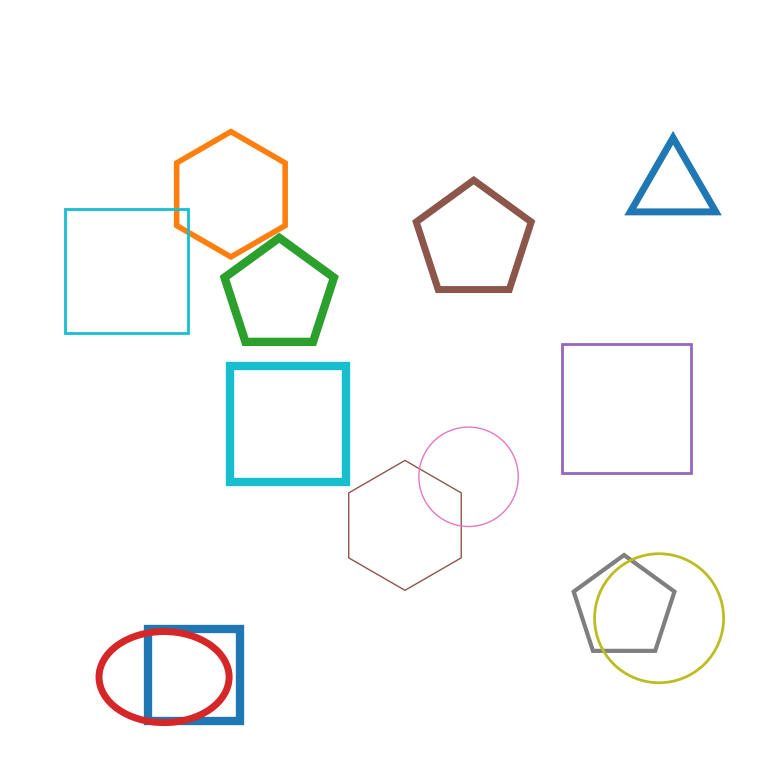[{"shape": "square", "thickness": 3, "radius": 0.3, "center": [0.252, 0.123]}, {"shape": "triangle", "thickness": 2.5, "radius": 0.32, "center": [0.874, 0.757]}, {"shape": "hexagon", "thickness": 2, "radius": 0.41, "center": [0.3, 0.748]}, {"shape": "pentagon", "thickness": 3, "radius": 0.37, "center": [0.363, 0.616]}, {"shape": "oval", "thickness": 2.5, "radius": 0.42, "center": [0.213, 0.121]}, {"shape": "square", "thickness": 1, "radius": 0.42, "center": [0.813, 0.469]}, {"shape": "hexagon", "thickness": 0.5, "radius": 0.42, "center": [0.526, 0.318]}, {"shape": "pentagon", "thickness": 2.5, "radius": 0.39, "center": [0.615, 0.687]}, {"shape": "circle", "thickness": 0.5, "radius": 0.32, "center": [0.609, 0.381]}, {"shape": "pentagon", "thickness": 1.5, "radius": 0.34, "center": [0.81, 0.21]}, {"shape": "circle", "thickness": 1, "radius": 0.42, "center": [0.856, 0.197]}, {"shape": "square", "thickness": 3, "radius": 0.38, "center": [0.374, 0.449]}, {"shape": "square", "thickness": 1, "radius": 0.4, "center": [0.164, 0.648]}]